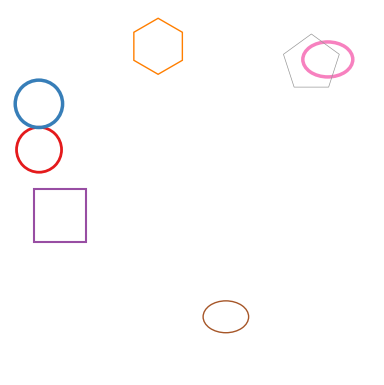[{"shape": "circle", "thickness": 2, "radius": 0.29, "center": [0.101, 0.611]}, {"shape": "circle", "thickness": 2.5, "radius": 0.31, "center": [0.101, 0.73]}, {"shape": "square", "thickness": 1.5, "radius": 0.34, "center": [0.156, 0.44]}, {"shape": "hexagon", "thickness": 1, "radius": 0.36, "center": [0.411, 0.88]}, {"shape": "oval", "thickness": 1, "radius": 0.3, "center": [0.587, 0.177]}, {"shape": "oval", "thickness": 2.5, "radius": 0.32, "center": [0.851, 0.846]}, {"shape": "pentagon", "thickness": 0.5, "radius": 0.38, "center": [0.809, 0.835]}]